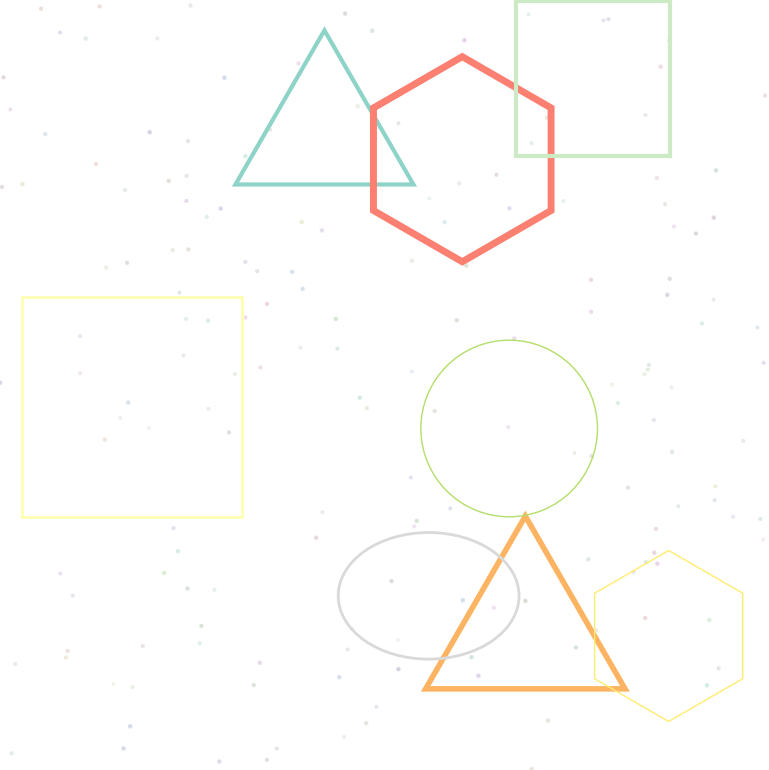[{"shape": "triangle", "thickness": 1.5, "radius": 0.67, "center": [0.421, 0.827]}, {"shape": "square", "thickness": 1, "radius": 0.71, "center": [0.172, 0.471]}, {"shape": "hexagon", "thickness": 2.5, "radius": 0.67, "center": [0.6, 0.793]}, {"shape": "triangle", "thickness": 2, "radius": 0.75, "center": [0.682, 0.18]}, {"shape": "circle", "thickness": 0.5, "radius": 0.57, "center": [0.661, 0.444]}, {"shape": "oval", "thickness": 1, "radius": 0.59, "center": [0.557, 0.226]}, {"shape": "square", "thickness": 1.5, "radius": 0.5, "center": [0.77, 0.898]}, {"shape": "hexagon", "thickness": 0.5, "radius": 0.56, "center": [0.868, 0.174]}]